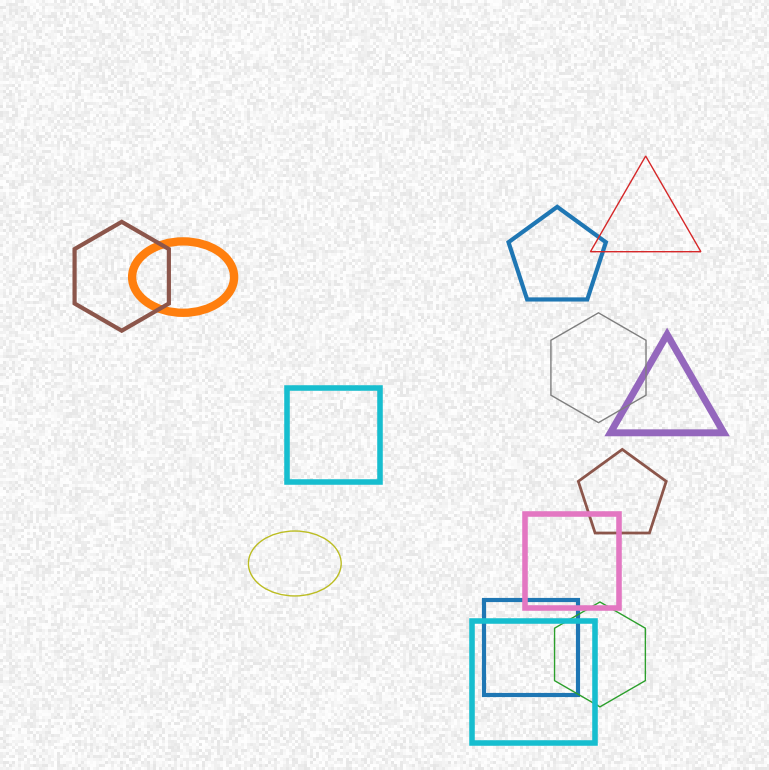[{"shape": "pentagon", "thickness": 1.5, "radius": 0.33, "center": [0.724, 0.665]}, {"shape": "square", "thickness": 1.5, "radius": 0.31, "center": [0.689, 0.159]}, {"shape": "oval", "thickness": 3, "radius": 0.33, "center": [0.238, 0.64]}, {"shape": "hexagon", "thickness": 0.5, "radius": 0.34, "center": [0.779, 0.15]}, {"shape": "triangle", "thickness": 0.5, "radius": 0.41, "center": [0.839, 0.715]}, {"shape": "triangle", "thickness": 2.5, "radius": 0.43, "center": [0.866, 0.48]}, {"shape": "hexagon", "thickness": 1.5, "radius": 0.35, "center": [0.158, 0.641]}, {"shape": "pentagon", "thickness": 1, "radius": 0.3, "center": [0.808, 0.356]}, {"shape": "square", "thickness": 2, "radius": 0.31, "center": [0.743, 0.271]}, {"shape": "hexagon", "thickness": 0.5, "radius": 0.36, "center": [0.777, 0.522]}, {"shape": "oval", "thickness": 0.5, "radius": 0.3, "center": [0.383, 0.268]}, {"shape": "square", "thickness": 2, "radius": 0.4, "center": [0.693, 0.115]}, {"shape": "square", "thickness": 2, "radius": 0.3, "center": [0.433, 0.435]}]